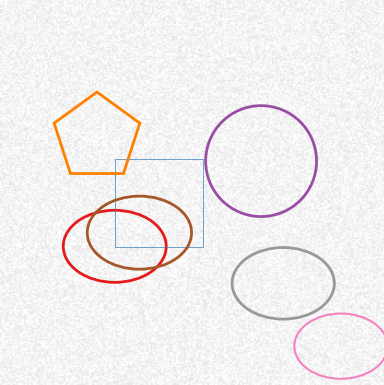[{"shape": "oval", "thickness": 2, "radius": 0.67, "center": [0.298, 0.36]}, {"shape": "square", "thickness": 0.5, "radius": 0.57, "center": [0.413, 0.473]}, {"shape": "circle", "thickness": 2, "radius": 0.72, "center": [0.678, 0.582]}, {"shape": "pentagon", "thickness": 2, "radius": 0.59, "center": [0.252, 0.644]}, {"shape": "oval", "thickness": 2, "radius": 0.68, "center": [0.362, 0.396]}, {"shape": "oval", "thickness": 1.5, "radius": 0.61, "center": [0.886, 0.101]}, {"shape": "oval", "thickness": 2, "radius": 0.66, "center": [0.736, 0.264]}]